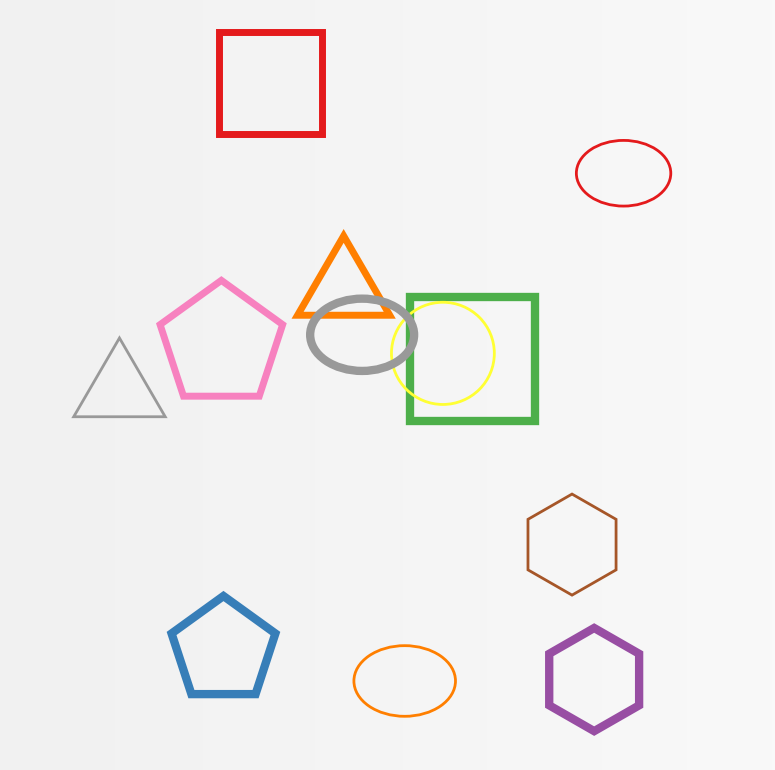[{"shape": "square", "thickness": 2.5, "radius": 0.33, "center": [0.349, 0.892]}, {"shape": "oval", "thickness": 1, "radius": 0.3, "center": [0.805, 0.775]}, {"shape": "pentagon", "thickness": 3, "radius": 0.35, "center": [0.288, 0.156]}, {"shape": "square", "thickness": 3, "radius": 0.4, "center": [0.61, 0.533]}, {"shape": "hexagon", "thickness": 3, "radius": 0.33, "center": [0.767, 0.117]}, {"shape": "oval", "thickness": 1, "radius": 0.33, "center": [0.522, 0.116]}, {"shape": "triangle", "thickness": 2.5, "radius": 0.34, "center": [0.443, 0.625]}, {"shape": "circle", "thickness": 1, "radius": 0.33, "center": [0.571, 0.541]}, {"shape": "hexagon", "thickness": 1, "radius": 0.33, "center": [0.738, 0.293]}, {"shape": "pentagon", "thickness": 2.5, "radius": 0.42, "center": [0.286, 0.553]}, {"shape": "triangle", "thickness": 1, "radius": 0.34, "center": [0.154, 0.493]}, {"shape": "oval", "thickness": 3, "radius": 0.34, "center": [0.467, 0.565]}]